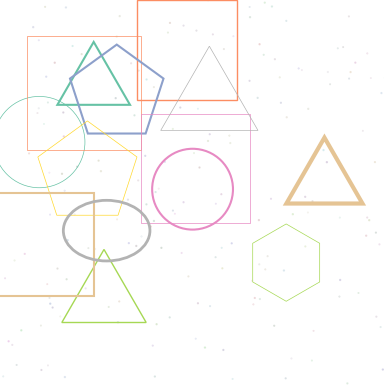[{"shape": "triangle", "thickness": 1.5, "radius": 0.54, "center": [0.243, 0.782]}, {"shape": "circle", "thickness": 0.5, "radius": 0.59, "center": [0.102, 0.631]}, {"shape": "square", "thickness": 1, "radius": 0.65, "center": [0.486, 0.87]}, {"shape": "square", "thickness": 0.5, "radius": 0.74, "center": [0.217, 0.759]}, {"shape": "pentagon", "thickness": 1.5, "radius": 0.64, "center": [0.303, 0.756]}, {"shape": "circle", "thickness": 1.5, "radius": 0.52, "center": [0.5, 0.509]}, {"shape": "square", "thickness": 0.5, "radius": 0.71, "center": [0.508, 0.562]}, {"shape": "triangle", "thickness": 1, "radius": 0.63, "center": [0.27, 0.226]}, {"shape": "hexagon", "thickness": 0.5, "radius": 0.5, "center": [0.743, 0.318]}, {"shape": "pentagon", "thickness": 0.5, "radius": 0.68, "center": [0.227, 0.55]}, {"shape": "triangle", "thickness": 3, "radius": 0.57, "center": [0.843, 0.528]}, {"shape": "square", "thickness": 1.5, "radius": 0.67, "center": [0.109, 0.366]}, {"shape": "triangle", "thickness": 0.5, "radius": 0.73, "center": [0.544, 0.734]}, {"shape": "oval", "thickness": 2, "radius": 0.56, "center": [0.277, 0.401]}]